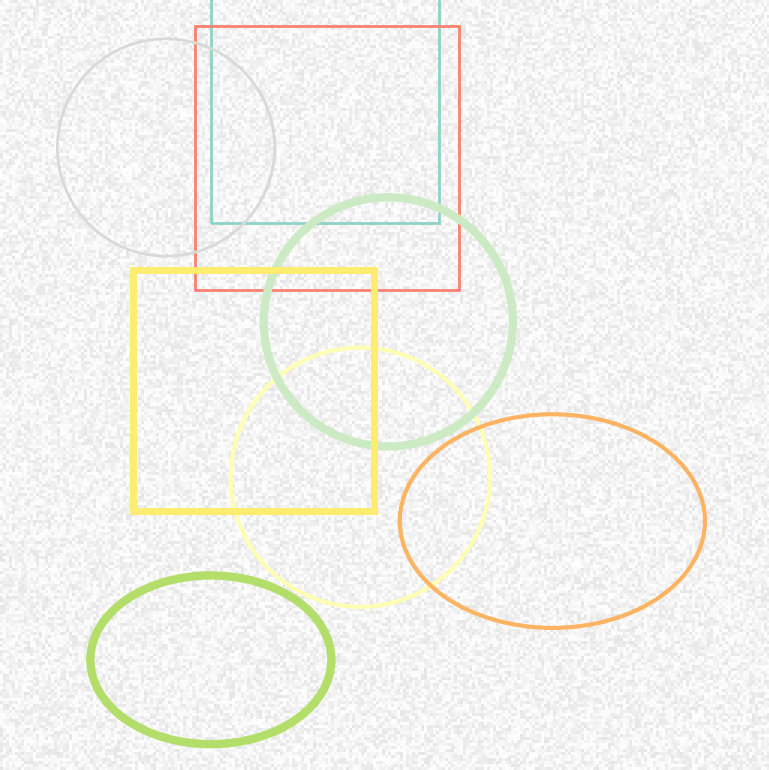[{"shape": "square", "thickness": 1, "radius": 0.74, "center": [0.422, 0.859]}, {"shape": "circle", "thickness": 1.5, "radius": 0.84, "center": [0.468, 0.38]}, {"shape": "square", "thickness": 1, "radius": 0.86, "center": [0.424, 0.795]}, {"shape": "oval", "thickness": 1.5, "radius": 0.99, "center": [0.717, 0.323]}, {"shape": "oval", "thickness": 3, "radius": 0.78, "center": [0.274, 0.143]}, {"shape": "circle", "thickness": 1, "radius": 0.71, "center": [0.216, 0.808]}, {"shape": "circle", "thickness": 3, "radius": 0.81, "center": [0.504, 0.582]}, {"shape": "square", "thickness": 2.5, "radius": 0.78, "center": [0.33, 0.493]}]